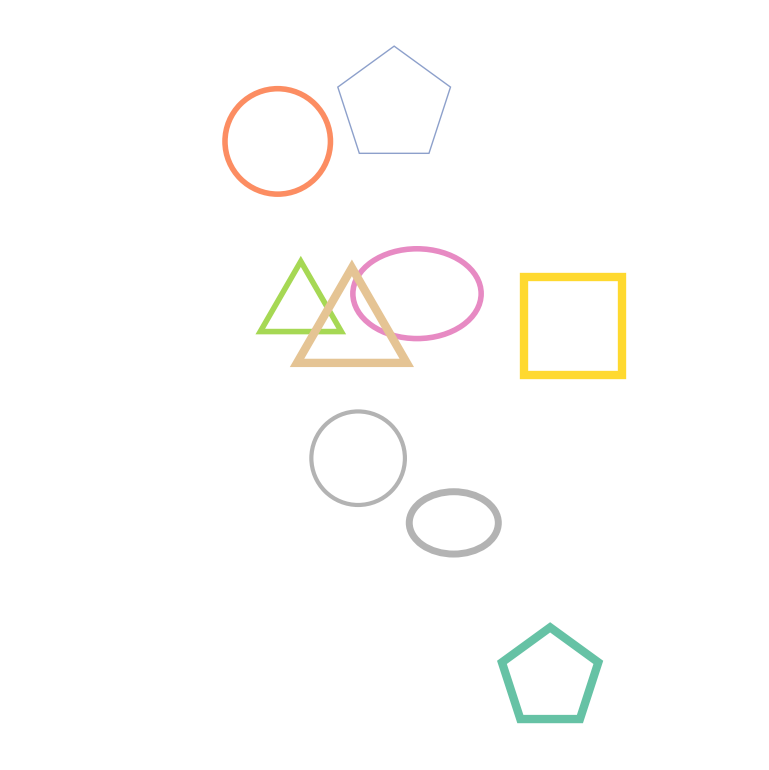[{"shape": "pentagon", "thickness": 3, "radius": 0.33, "center": [0.714, 0.119]}, {"shape": "circle", "thickness": 2, "radius": 0.34, "center": [0.361, 0.816]}, {"shape": "pentagon", "thickness": 0.5, "radius": 0.38, "center": [0.512, 0.863]}, {"shape": "oval", "thickness": 2, "radius": 0.42, "center": [0.542, 0.619]}, {"shape": "triangle", "thickness": 2, "radius": 0.3, "center": [0.391, 0.6]}, {"shape": "square", "thickness": 3, "radius": 0.32, "center": [0.744, 0.577]}, {"shape": "triangle", "thickness": 3, "radius": 0.41, "center": [0.457, 0.57]}, {"shape": "oval", "thickness": 2.5, "radius": 0.29, "center": [0.589, 0.321]}, {"shape": "circle", "thickness": 1.5, "radius": 0.3, "center": [0.465, 0.405]}]